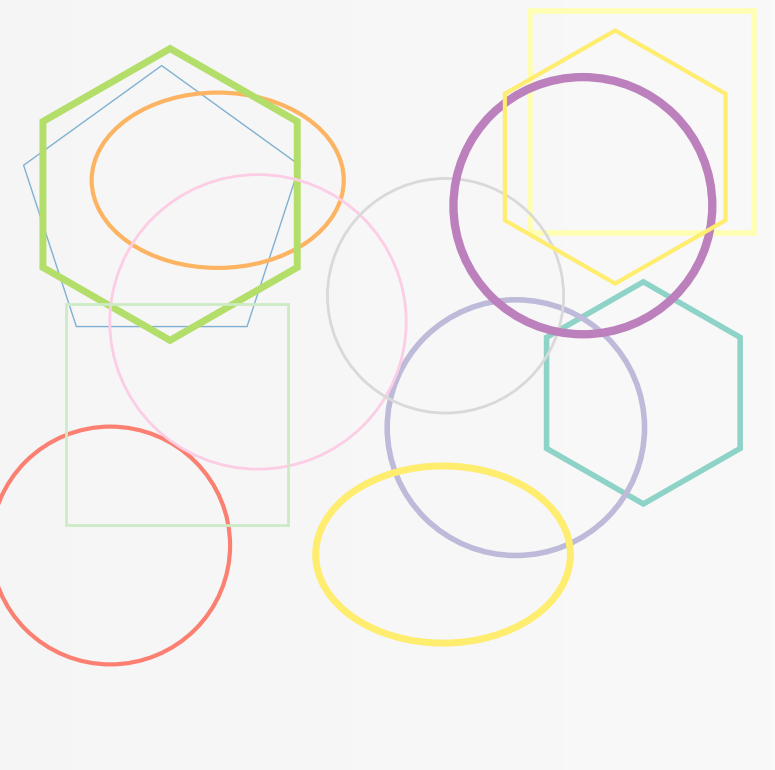[{"shape": "hexagon", "thickness": 2, "radius": 0.72, "center": [0.83, 0.49]}, {"shape": "square", "thickness": 2, "radius": 0.72, "center": [0.828, 0.841]}, {"shape": "circle", "thickness": 2, "radius": 0.83, "center": [0.666, 0.445]}, {"shape": "circle", "thickness": 1.5, "radius": 0.77, "center": [0.142, 0.292]}, {"shape": "pentagon", "thickness": 0.5, "radius": 0.94, "center": [0.209, 0.727]}, {"shape": "oval", "thickness": 1.5, "radius": 0.81, "center": [0.281, 0.766]}, {"shape": "hexagon", "thickness": 2.5, "radius": 0.95, "center": [0.219, 0.747]}, {"shape": "circle", "thickness": 1, "radius": 0.96, "center": [0.333, 0.582]}, {"shape": "circle", "thickness": 1, "radius": 0.76, "center": [0.575, 0.616]}, {"shape": "circle", "thickness": 3, "radius": 0.83, "center": [0.752, 0.733]}, {"shape": "square", "thickness": 1, "radius": 0.72, "center": [0.228, 0.461]}, {"shape": "hexagon", "thickness": 1.5, "radius": 0.82, "center": [0.794, 0.796]}, {"shape": "oval", "thickness": 2.5, "radius": 0.82, "center": [0.572, 0.28]}]